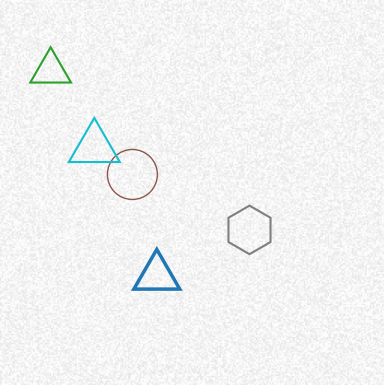[{"shape": "triangle", "thickness": 2.5, "radius": 0.34, "center": [0.407, 0.283]}, {"shape": "triangle", "thickness": 1.5, "radius": 0.31, "center": [0.132, 0.816]}, {"shape": "circle", "thickness": 1, "radius": 0.32, "center": [0.344, 0.547]}, {"shape": "hexagon", "thickness": 1.5, "radius": 0.32, "center": [0.648, 0.403]}, {"shape": "triangle", "thickness": 1.5, "radius": 0.38, "center": [0.245, 0.617]}]